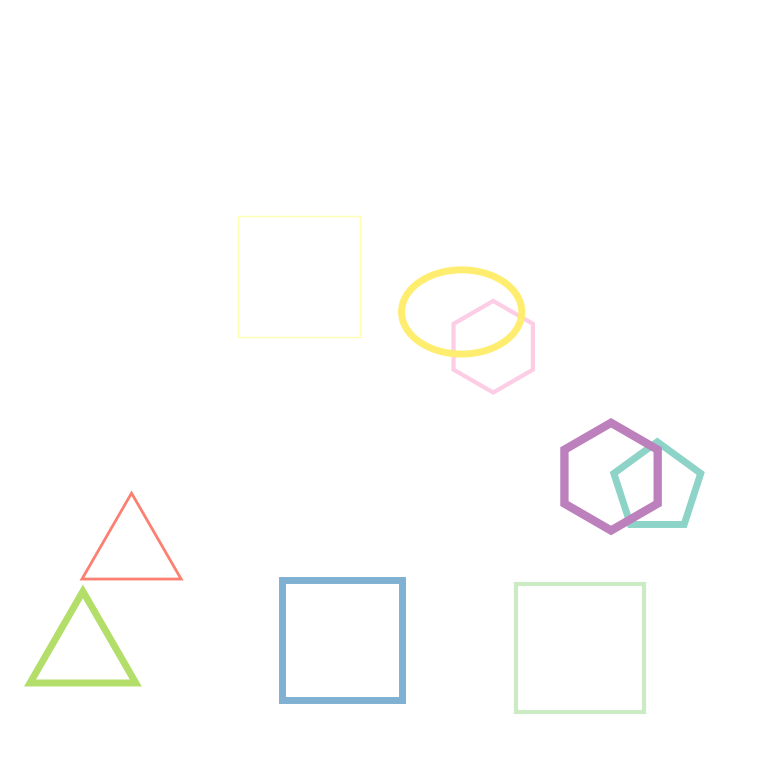[{"shape": "pentagon", "thickness": 2.5, "radius": 0.3, "center": [0.854, 0.367]}, {"shape": "square", "thickness": 0.5, "radius": 0.4, "center": [0.389, 0.641]}, {"shape": "triangle", "thickness": 1, "radius": 0.37, "center": [0.171, 0.285]}, {"shape": "square", "thickness": 2.5, "radius": 0.39, "center": [0.444, 0.169]}, {"shape": "triangle", "thickness": 2.5, "radius": 0.4, "center": [0.108, 0.153]}, {"shape": "hexagon", "thickness": 1.5, "radius": 0.3, "center": [0.641, 0.55]}, {"shape": "hexagon", "thickness": 3, "radius": 0.35, "center": [0.794, 0.381]}, {"shape": "square", "thickness": 1.5, "radius": 0.42, "center": [0.754, 0.158]}, {"shape": "oval", "thickness": 2.5, "radius": 0.39, "center": [0.6, 0.595]}]